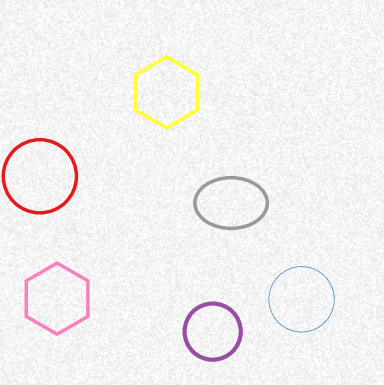[{"shape": "circle", "thickness": 2.5, "radius": 0.48, "center": [0.104, 0.542]}, {"shape": "circle", "thickness": 0.5, "radius": 0.42, "center": [0.783, 0.222]}, {"shape": "circle", "thickness": 3, "radius": 0.36, "center": [0.552, 0.139]}, {"shape": "hexagon", "thickness": 2.5, "radius": 0.46, "center": [0.433, 0.76]}, {"shape": "hexagon", "thickness": 2.5, "radius": 0.46, "center": [0.148, 0.224]}, {"shape": "oval", "thickness": 2.5, "radius": 0.47, "center": [0.6, 0.473]}]